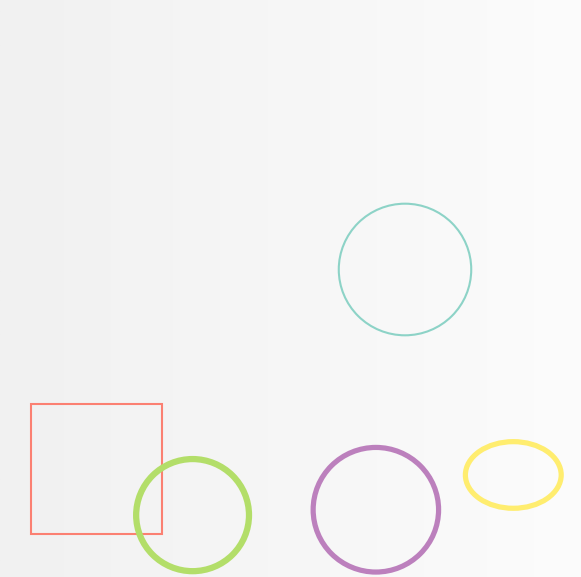[{"shape": "circle", "thickness": 1, "radius": 0.57, "center": [0.697, 0.532]}, {"shape": "square", "thickness": 1, "radius": 0.57, "center": [0.166, 0.187]}, {"shape": "circle", "thickness": 3, "radius": 0.49, "center": [0.331, 0.107]}, {"shape": "circle", "thickness": 2.5, "radius": 0.54, "center": [0.647, 0.116]}, {"shape": "oval", "thickness": 2.5, "radius": 0.41, "center": [0.883, 0.177]}]